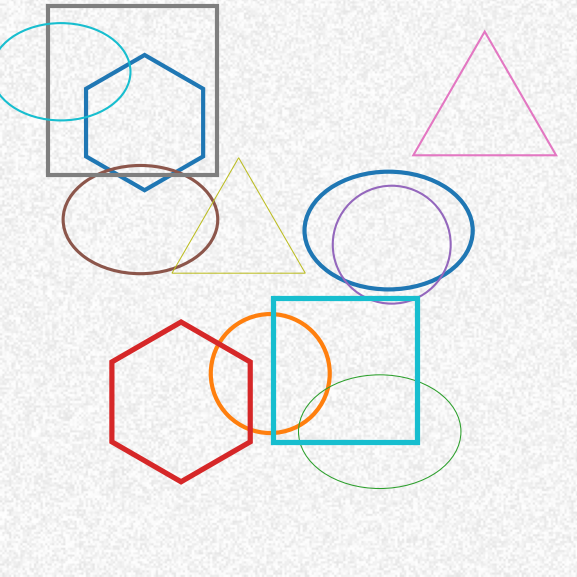[{"shape": "oval", "thickness": 2, "radius": 0.73, "center": [0.673, 0.6]}, {"shape": "hexagon", "thickness": 2, "radius": 0.59, "center": [0.25, 0.787]}, {"shape": "circle", "thickness": 2, "radius": 0.51, "center": [0.468, 0.352]}, {"shape": "oval", "thickness": 0.5, "radius": 0.7, "center": [0.658, 0.252]}, {"shape": "hexagon", "thickness": 2.5, "radius": 0.69, "center": [0.314, 0.303]}, {"shape": "circle", "thickness": 1, "radius": 0.51, "center": [0.678, 0.575]}, {"shape": "oval", "thickness": 1.5, "radius": 0.67, "center": [0.243, 0.619]}, {"shape": "triangle", "thickness": 1, "radius": 0.71, "center": [0.839, 0.802]}, {"shape": "square", "thickness": 2, "radius": 0.73, "center": [0.23, 0.843]}, {"shape": "triangle", "thickness": 0.5, "radius": 0.67, "center": [0.413, 0.593]}, {"shape": "oval", "thickness": 1, "radius": 0.6, "center": [0.106, 0.875]}, {"shape": "square", "thickness": 2.5, "radius": 0.62, "center": [0.597, 0.358]}]